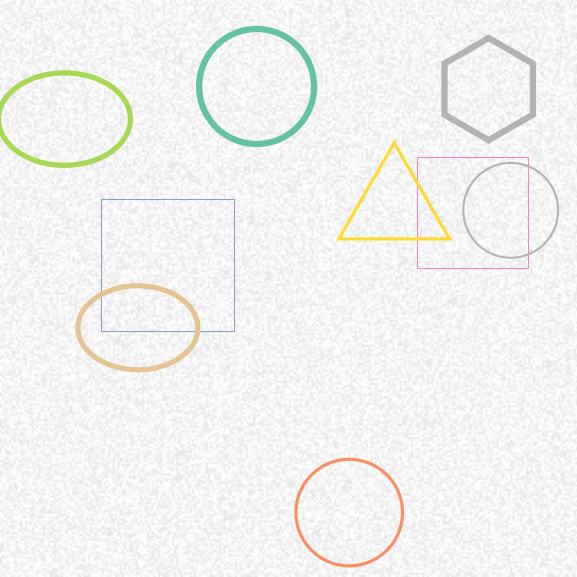[{"shape": "circle", "thickness": 3, "radius": 0.5, "center": [0.444, 0.849]}, {"shape": "circle", "thickness": 1.5, "radius": 0.46, "center": [0.605, 0.112]}, {"shape": "square", "thickness": 0.5, "radius": 0.57, "center": [0.29, 0.541]}, {"shape": "square", "thickness": 0.5, "radius": 0.48, "center": [0.818, 0.632]}, {"shape": "oval", "thickness": 2.5, "radius": 0.57, "center": [0.112, 0.793]}, {"shape": "triangle", "thickness": 1.5, "radius": 0.55, "center": [0.683, 0.641]}, {"shape": "oval", "thickness": 2.5, "radius": 0.52, "center": [0.239, 0.432]}, {"shape": "circle", "thickness": 1, "radius": 0.41, "center": [0.884, 0.635]}, {"shape": "hexagon", "thickness": 3, "radius": 0.44, "center": [0.846, 0.845]}]